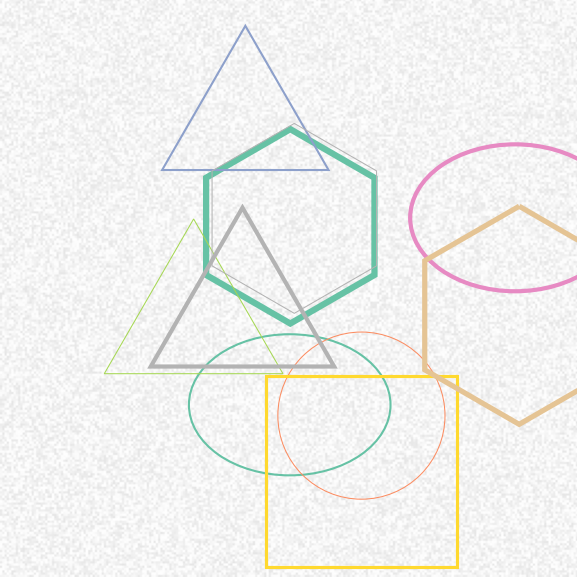[{"shape": "oval", "thickness": 1, "radius": 0.87, "center": [0.502, 0.298]}, {"shape": "hexagon", "thickness": 3, "radius": 0.84, "center": [0.503, 0.607]}, {"shape": "circle", "thickness": 0.5, "radius": 0.72, "center": [0.626, 0.279]}, {"shape": "triangle", "thickness": 1, "radius": 0.83, "center": [0.425, 0.788]}, {"shape": "oval", "thickness": 2, "radius": 0.91, "center": [0.892, 0.622]}, {"shape": "triangle", "thickness": 0.5, "radius": 0.89, "center": [0.335, 0.441]}, {"shape": "square", "thickness": 1.5, "radius": 0.83, "center": [0.626, 0.183]}, {"shape": "hexagon", "thickness": 2.5, "radius": 0.94, "center": [0.899, 0.453]}, {"shape": "triangle", "thickness": 2, "radius": 0.92, "center": [0.42, 0.456]}, {"shape": "hexagon", "thickness": 0.5, "radius": 0.82, "center": [0.51, 0.621]}]